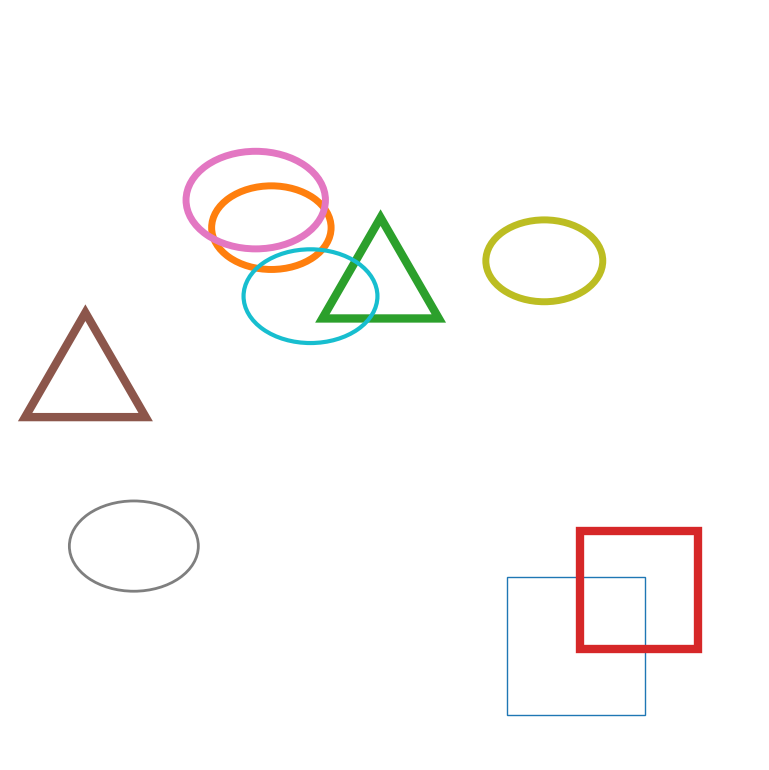[{"shape": "square", "thickness": 0.5, "radius": 0.45, "center": [0.748, 0.161]}, {"shape": "oval", "thickness": 2.5, "radius": 0.39, "center": [0.352, 0.704]}, {"shape": "triangle", "thickness": 3, "radius": 0.44, "center": [0.494, 0.63]}, {"shape": "square", "thickness": 3, "radius": 0.38, "center": [0.83, 0.233]}, {"shape": "triangle", "thickness": 3, "radius": 0.45, "center": [0.111, 0.504]}, {"shape": "oval", "thickness": 2.5, "radius": 0.45, "center": [0.332, 0.74]}, {"shape": "oval", "thickness": 1, "radius": 0.42, "center": [0.174, 0.291]}, {"shape": "oval", "thickness": 2.5, "radius": 0.38, "center": [0.707, 0.661]}, {"shape": "oval", "thickness": 1.5, "radius": 0.43, "center": [0.403, 0.615]}]